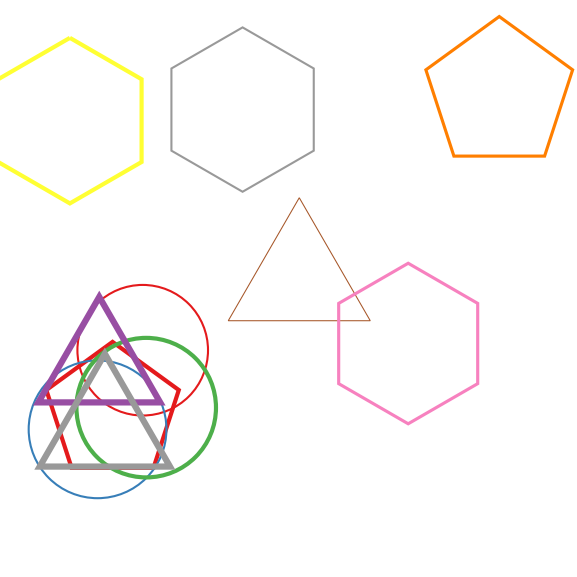[{"shape": "pentagon", "thickness": 2, "radius": 0.6, "center": [0.195, 0.287]}, {"shape": "circle", "thickness": 1, "radius": 0.57, "center": [0.247, 0.393]}, {"shape": "circle", "thickness": 1, "radius": 0.6, "center": [0.169, 0.256]}, {"shape": "circle", "thickness": 2, "radius": 0.6, "center": [0.253, 0.293]}, {"shape": "triangle", "thickness": 3, "radius": 0.61, "center": [0.172, 0.363]}, {"shape": "pentagon", "thickness": 1.5, "radius": 0.67, "center": [0.865, 0.837]}, {"shape": "hexagon", "thickness": 2, "radius": 0.72, "center": [0.121, 0.79]}, {"shape": "triangle", "thickness": 0.5, "radius": 0.71, "center": [0.518, 0.515]}, {"shape": "hexagon", "thickness": 1.5, "radius": 0.69, "center": [0.707, 0.404]}, {"shape": "hexagon", "thickness": 1, "radius": 0.71, "center": [0.42, 0.809]}, {"shape": "triangle", "thickness": 3, "radius": 0.65, "center": [0.182, 0.256]}]